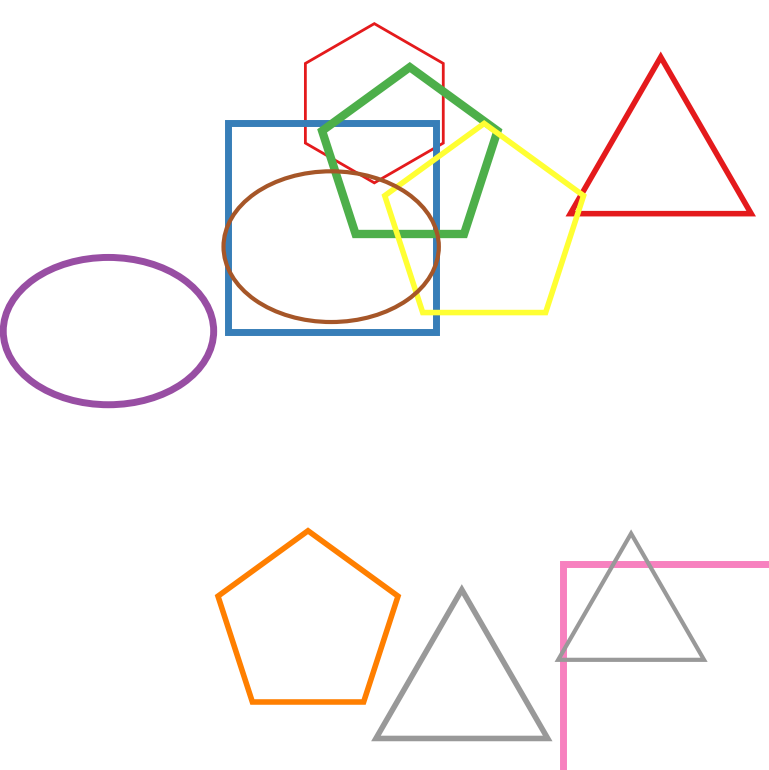[{"shape": "hexagon", "thickness": 1, "radius": 0.52, "center": [0.486, 0.866]}, {"shape": "triangle", "thickness": 2, "radius": 0.68, "center": [0.858, 0.79]}, {"shape": "square", "thickness": 2.5, "radius": 0.68, "center": [0.431, 0.705]}, {"shape": "pentagon", "thickness": 3, "radius": 0.6, "center": [0.532, 0.793]}, {"shape": "oval", "thickness": 2.5, "radius": 0.68, "center": [0.141, 0.57]}, {"shape": "pentagon", "thickness": 2, "radius": 0.61, "center": [0.4, 0.188]}, {"shape": "pentagon", "thickness": 2, "radius": 0.68, "center": [0.629, 0.704]}, {"shape": "oval", "thickness": 1.5, "radius": 0.7, "center": [0.43, 0.68]}, {"shape": "square", "thickness": 2.5, "radius": 0.72, "center": [0.875, 0.123]}, {"shape": "triangle", "thickness": 2, "radius": 0.64, "center": [0.6, 0.105]}, {"shape": "triangle", "thickness": 1.5, "radius": 0.55, "center": [0.82, 0.198]}]